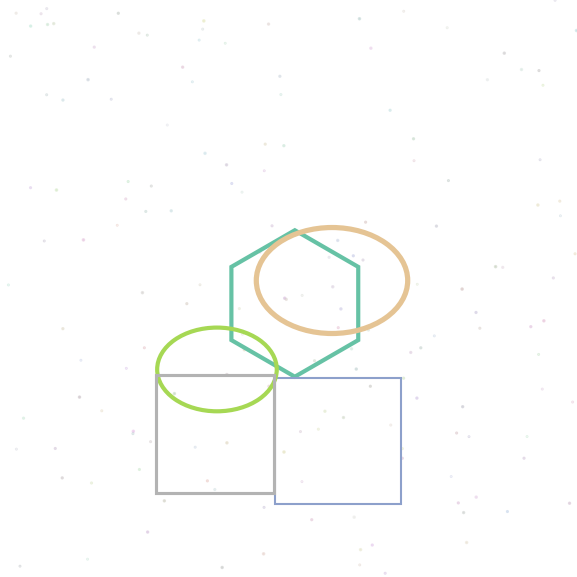[{"shape": "hexagon", "thickness": 2, "radius": 0.63, "center": [0.511, 0.474]}, {"shape": "square", "thickness": 1, "radius": 0.55, "center": [0.585, 0.236]}, {"shape": "oval", "thickness": 2, "radius": 0.52, "center": [0.376, 0.359]}, {"shape": "oval", "thickness": 2.5, "radius": 0.66, "center": [0.575, 0.513]}, {"shape": "square", "thickness": 1.5, "radius": 0.51, "center": [0.372, 0.247]}]